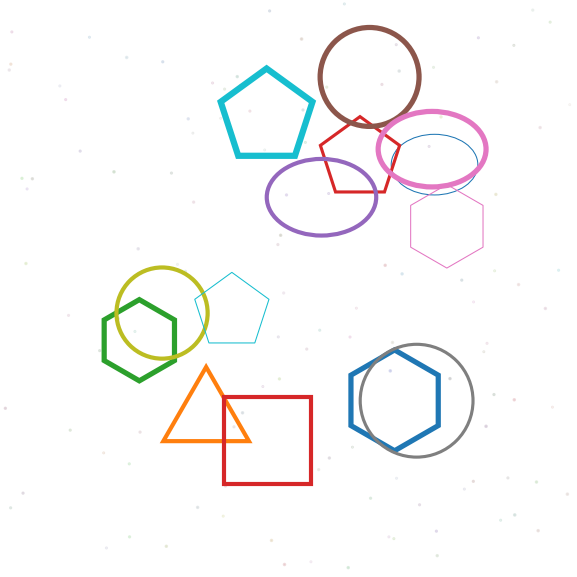[{"shape": "hexagon", "thickness": 2.5, "radius": 0.44, "center": [0.683, 0.306]}, {"shape": "oval", "thickness": 0.5, "radius": 0.38, "center": [0.752, 0.714]}, {"shape": "triangle", "thickness": 2, "radius": 0.43, "center": [0.357, 0.278]}, {"shape": "hexagon", "thickness": 2.5, "radius": 0.35, "center": [0.241, 0.41]}, {"shape": "pentagon", "thickness": 1.5, "radius": 0.36, "center": [0.623, 0.725]}, {"shape": "square", "thickness": 2, "radius": 0.38, "center": [0.462, 0.237]}, {"shape": "oval", "thickness": 2, "radius": 0.47, "center": [0.557, 0.658]}, {"shape": "circle", "thickness": 2.5, "radius": 0.43, "center": [0.64, 0.866]}, {"shape": "oval", "thickness": 2.5, "radius": 0.47, "center": [0.748, 0.741]}, {"shape": "hexagon", "thickness": 0.5, "radius": 0.36, "center": [0.774, 0.607]}, {"shape": "circle", "thickness": 1.5, "radius": 0.49, "center": [0.721, 0.305]}, {"shape": "circle", "thickness": 2, "radius": 0.39, "center": [0.281, 0.457]}, {"shape": "pentagon", "thickness": 0.5, "radius": 0.34, "center": [0.401, 0.46]}, {"shape": "pentagon", "thickness": 3, "radius": 0.42, "center": [0.462, 0.797]}]